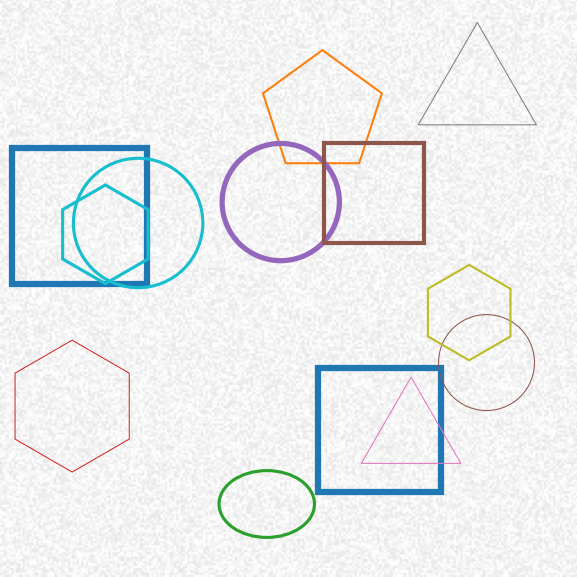[{"shape": "square", "thickness": 3, "radius": 0.54, "center": [0.657, 0.254]}, {"shape": "square", "thickness": 3, "radius": 0.59, "center": [0.138, 0.626]}, {"shape": "pentagon", "thickness": 1, "radius": 0.54, "center": [0.558, 0.804]}, {"shape": "oval", "thickness": 1.5, "radius": 0.41, "center": [0.462, 0.126]}, {"shape": "hexagon", "thickness": 0.5, "radius": 0.57, "center": [0.125, 0.296]}, {"shape": "circle", "thickness": 2.5, "radius": 0.51, "center": [0.486, 0.649]}, {"shape": "circle", "thickness": 0.5, "radius": 0.42, "center": [0.842, 0.371]}, {"shape": "square", "thickness": 2, "radius": 0.43, "center": [0.648, 0.666]}, {"shape": "triangle", "thickness": 0.5, "radius": 0.5, "center": [0.712, 0.246]}, {"shape": "triangle", "thickness": 0.5, "radius": 0.59, "center": [0.826, 0.842]}, {"shape": "hexagon", "thickness": 1, "radius": 0.41, "center": [0.812, 0.458]}, {"shape": "circle", "thickness": 1.5, "radius": 0.56, "center": [0.239, 0.613]}, {"shape": "hexagon", "thickness": 1.5, "radius": 0.43, "center": [0.182, 0.593]}]